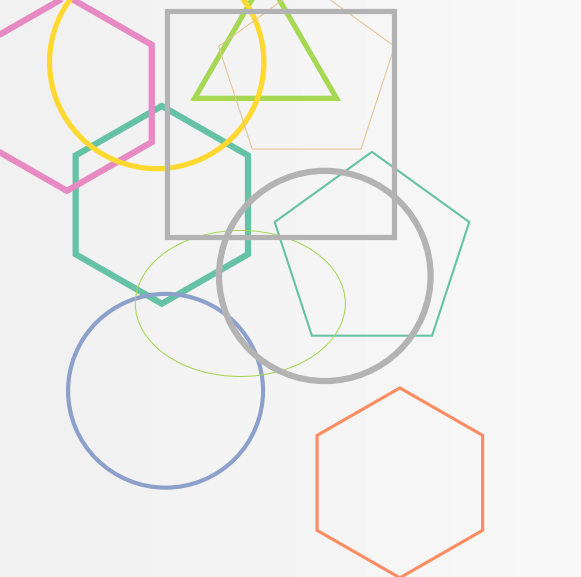[{"shape": "hexagon", "thickness": 3, "radius": 0.86, "center": [0.278, 0.644]}, {"shape": "pentagon", "thickness": 1, "radius": 0.88, "center": [0.64, 0.56]}, {"shape": "hexagon", "thickness": 1.5, "radius": 0.82, "center": [0.688, 0.163]}, {"shape": "circle", "thickness": 2, "radius": 0.84, "center": [0.285, 0.322]}, {"shape": "hexagon", "thickness": 3, "radius": 0.84, "center": [0.115, 0.837]}, {"shape": "triangle", "thickness": 2.5, "radius": 0.71, "center": [0.457, 0.899]}, {"shape": "oval", "thickness": 0.5, "radius": 0.9, "center": [0.413, 0.474]}, {"shape": "circle", "thickness": 2.5, "radius": 0.92, "center": [0.27, 0.891]}, {"shape": "pentagon", "thickness": 0.5, "radius": 0.8, "center": [0.527, 0.87]}, {"shape": "square", "thickness": 2.5, "radius": 0.98, "center": [0.482, 0.784]}, {"shape": "circle", "thickness": 3, "radius": 0.91, "center": [0.559, 0.521]}]